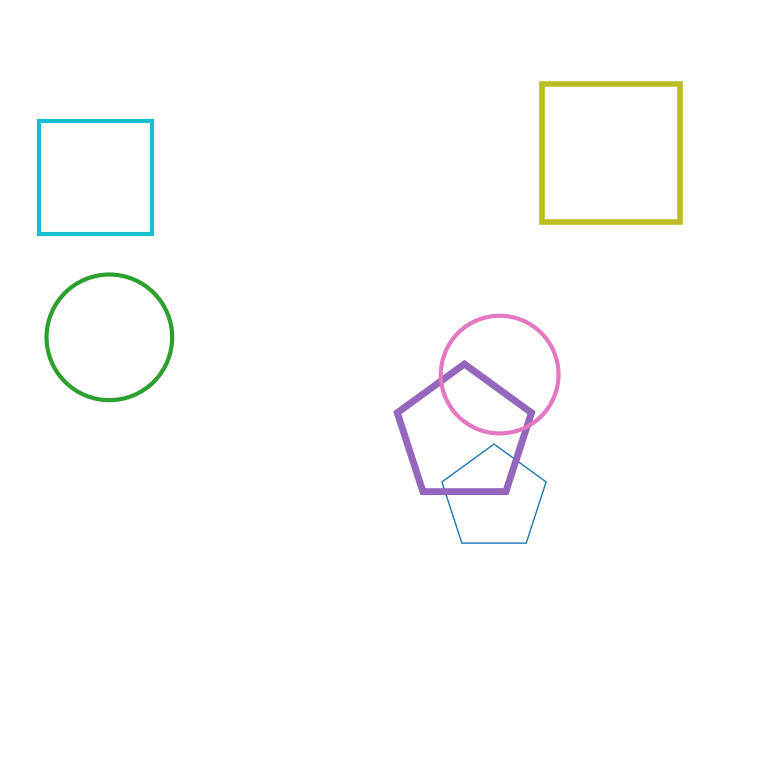[{"shape": "pentagon", "thickness": 0.5, "radius": 0.36, "center": [0.642, 0.352]}, {"shape": "circle", "thickness": 1.5, "radius": 0.41, "center": [0.142, 0.562]}, {"shape": "pentagon", "thickness": 2.5, "radius": 0.46, "center": [0.603, 0.436]}, {"shape": "circle", "thickness": 1.5, "radius": 0.38, "center": [0.649, 0.514]}, {"shape": "square", "thickness": 2, "radius": 0.45, "center": [0.794, 0.801]}, {"shape": "square", "thickness": 1.5, "radius": 0.37, "center": [0.124, 0.77]}]